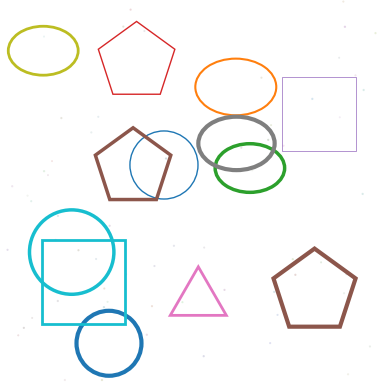[{"shape": "circle", "thickness": 3, "radius": 0.42, "center": [0.283, 0.108]}, {"shape": "circle", "thickness": 1, "radius": 0.44, "center": [0.426, 0.571]}, {"shape": "oval", "thickness": 1.5, "radius": 0.53, "center": [0.612, 0.774]}, {"shape": "oval", "thickness": 2.5, "radius": 0.45, "center": [0.649, 0.564]}, {"shape": "pentagon", "thickness": 1, "radius": 0.52, "center": [0.355, 0.84]}, {"shape": "square", "thickness": 0.5, "radius": 0.48, "center": [0.829, 0.704]}, {"shape": "pentagon", "thickness": 3, "radius": 0.56, "center": [0.817, 0.242]}, {"shape": "pentagon", "thickness": 2.5, "radius": 0.52, "center": [0.346, 0.565]}, {"shape": "triangle", "thickness": 2, "radius": 0.42, "center": [0.515, 0.223]}, {"shape": "oval", "thickness": 3, "radius": 0.5, "center": [0.614, 0.627]}, {"shape": "oval", "thickness": 2, "radius": 0.45, "center": [0.112, 0.868]}, {"shape": "circle", "thickness": 2.5, "radius": 0.55, "center": [0.186, 0.345]}, {"shape": "square", "thickness": 2, "radius": 0.54, "center": [0.218, 0.267]}]